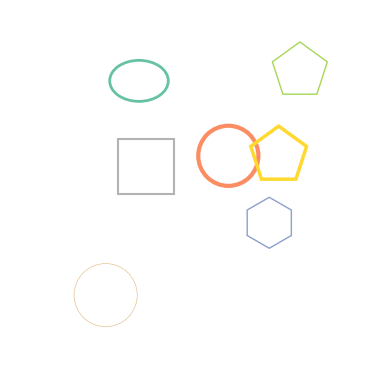[{"shape": "oval", "thickness": 2, "radius": 0.38, "center": [0.361, 0.79]}, {"shape": "circle", "thickness": 3, "radius": 0.39, "center": [0.593, 0.595]}, {"shape": "hexagon", "thickness": 1, "radius": 0.33, "center": [0.699, 0.421]}, {"shape": "pentagon", "thickness": 1, "radius": 0.38, "center": [0.779, 0.816]}, {"shape": "pentagon", "thickness": 2.5, "radius": 0.38, "center": [0.724, 0.596]}, {"shape": "circle", "thickness": 0.5, "radius": 0.41, "center": [0.274, 0.233]}, {"shape": "square", "thickness": 1.5, "radius": 0.36, "center": [0.379, 0.567]}]